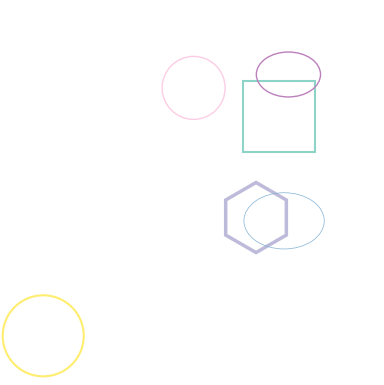[{"shape": "square", "thickness": 1.5, "radius": 0.46, "center": [0.725, 0.698]}, {"shape": "hexagon", "thickness": 2.5, "radius": 0.46, "center": [0.665, 0.435]}, {"shape": "oval", "thickness": 0.5, "radius": 0.52, "center": [0.738, 0.426]}, {"shape": "circle", "thickness": 1, "radius": 0.41, "center": [0.503, 0.772]}, {"shape": "oval", "thickness": 1, "radius": 0.42, "center": [0.749, 0.807]}, {"shape": "circle", "thickness": 1.5, "radius": 0.53, "center": [0.112, 0.128]}]